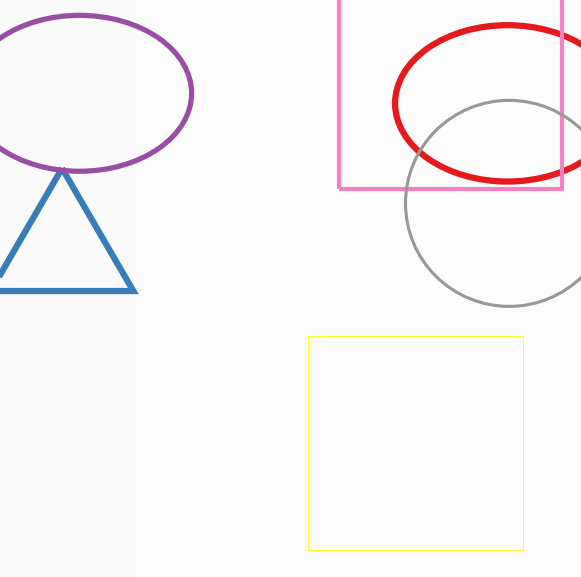[{"shape": "oval", "thickness": 3, "radius": 0.97, "center": [0.873, 0.82]}, {"shape": "triangle", "thickness": 3, "radius": 0.71, "center": [0.107, 0.566]}, {"shape": "oval", "thickness": 2.5, "radius": 0.96, "center": [0.137, 0.838]}, {"shape": "square", "thickness": 0.5, "radius": 0.92, "center": [0.715, 0.232]}, {"shape": "square", "thickness": 2, "radius": 0.96, "center": [0.774, 0.863]}, {"shape": "circle", "thickness": 1.5, "radius": 0.89, "center": [0.876, 0.647]}]